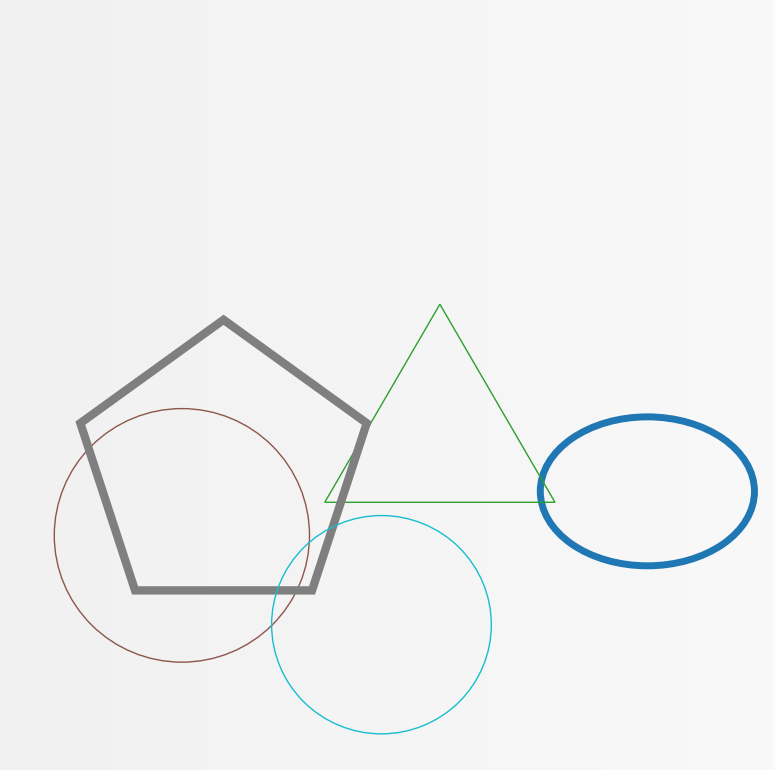[{"shape": "oval", "thickness": 2.5, "radius": 0.69, "center": [0.835, 0.362]}, {"shape": "triangle", "thickness": 0.5, "radius": 0.86, "center": [0.568, 0.433]}, {"shape": "circle", "thickness": 0.5, "radius": 0.82, "center": [0.235, 0.305]}, {"shape": "pentagon", "thickness": 3, "radius": 0.97, "center": [0.288, 0.39]}, {"shape": "circle", "thickness": 0.5, "radius": 0.71, "center": [0.492, 0.189]}]